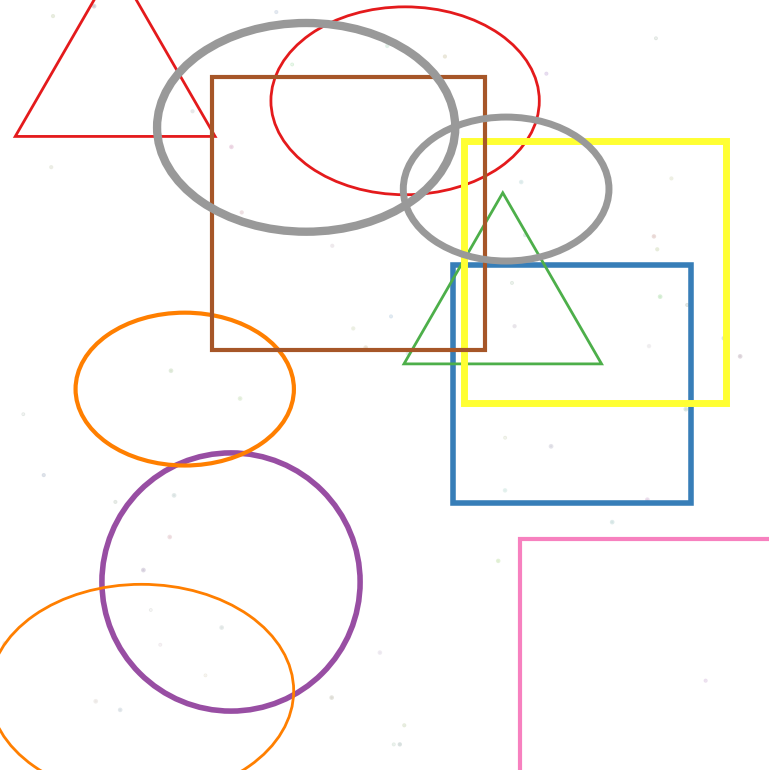[{"shape": "triangle", "thickness": 1, "radius": 0.75, "center": [0.15, 0.898]}, {"shape": "oval", "thickness": 1, "radius": 0.87, "center": [0.526, 0.869]}, {"shape": "square", "thickness": 2, "radius": 0.77, "center": [0.743, 0.501]}, {"shape": "triangle", "thickness": 1, "radius": 0.74, "center": [0.653, 0.601]}, {"shape": "circle", "thickness": 2, "radius": 0.84, "center": [0.3, 0.244]}, {"shape": "oval", "thickness": 1.5, "radius": 0.71, "center": [0.24, 0.495]}, {"shape": "oval", "thickness": 1, "radius": 0.99, "center": [0.184, 0.103]}, {"shape": "square", "thickness": 2.5, "radius": 0.85, "center": [0.773, 0.647]}, {"shape": "square", "thickness": 1.5, "radius": 0.89, "center": [0.453, 0.722]}, {"shape": "square", "thickness": 1.5, "radius": 0.94, "center": [0.863, 0.113]}, {"shape": "oval", "thickness": 2.5, "radius": 0.67, "center": [0.657, 0.754]}, {"shape": "oval", "thickness": 3, "radius": 0.97, "center": [0.398, 0.835]}]